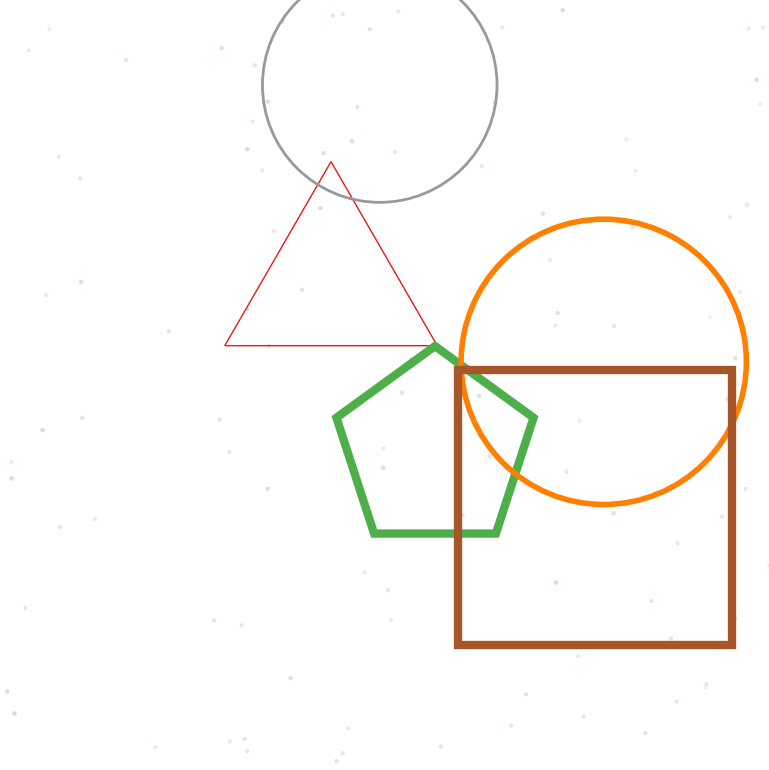[{"shape": "triangle", "thickness": 0.5, "radius": 0.8, "center": [0.43, 0.631]}, {"shape": "pentagon", "thickness": 3, "radius": 0.67, "center": [0.565, 0.416]}, {"shape": "circle", "thickness": 2, "radius": 0.93, "center": [0.784, 0.53]}, {"shape": "square", "thickness": 3, "radius": 0.89, "center": [0.773, 0.341]}, {"shape": "circle", "thickness": 1, "radius": 0.76, "center": [0.493, 0.89]}]